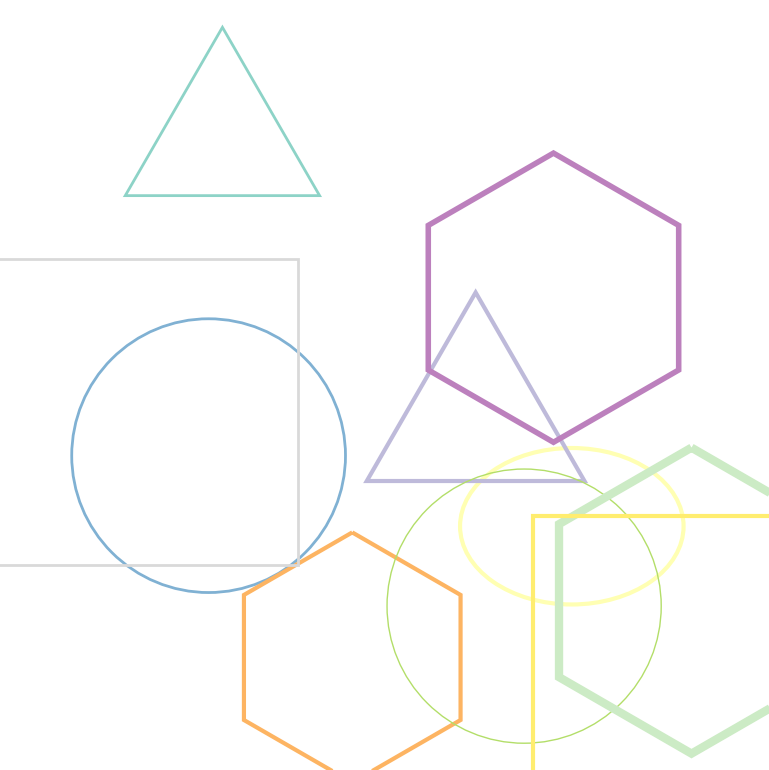[{"shape": "triangle", "thickness": 1, "radius": 0.73, "center": [0.289, 0.819]}, {"shape": "oval", "thickness": 1.5, "radius": 0.73, "center": [0.743, 0.317]}, {"shape": "triangle", "thickness": 1.5, "radius": 0.82, "center": [0.618, 0.457]}, {"shape": "circle", "thickness": 1, "radius": 0.89, "center": [0.271, 0.408]}, {"shape": "hexagon", "thickness": 1.5, "radius": 0.81, "center": [0.457, 0.146]}, {"shape": "circle", "thickness": 0.5, "radius": 0.89, "center": [0.681, 0.213]}, {"shape": "square", "thickness": 1, "radius": 0.99, "center": [0.188, 0.465]}, {"shape": "hexagon", "thickness": 2, "radius": 0.94, "center": [0.719, 0.613]}, {"shape": "hexagon", "thickness": 3, "radius": 0.99, "center": [0.898, 0.22]}, {"shape": "square", "thickness": 1.5, "radius": 0.84, "center": [0.86, 0.162]}]